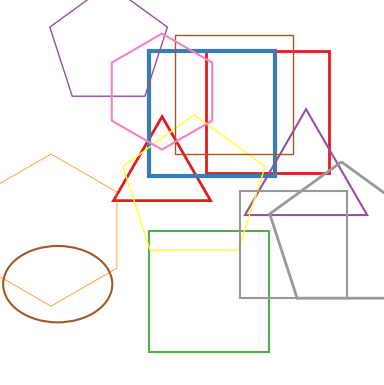[{"shape": "square", "thickness": 2, "radius": 0.8, "center": [0.695, 0.709]}, {"shape": "triangle", "thickness": 2, "radius": 0.73, "center": [0.421, 0.552]}, {"shape": "square", "thickness": 3, "radius": 0.82, "center": [0.55, 0.705]}, {"shape": "square", "thickness": 1.5, "radius": 0.78, "center": [0.543, 0.242]}, {"shape": "pentagon", "thickness": 1, "radius": 0.8, "center": [0.282, 0.88]}, {"shape": "triangle", "thickness": 1.5, "radius": 0.92, "center": [0.795, 0.533]}, {"shape": "hexagon", "thickness": 0.5, "radius": 0.99, "center": [0.133, 0.402]}, {"shape": "pentagon", "thickness": 1, "radius": 0.97, "center": [0.504, 0.508]}, {"shape": "oval", "thickness": 1.5, "radius": 0.71, "center": [0.15, 0.262]}, {"shape": "square", "thickness": 1, "radius": 0.77, "center": [0.608, 0.755]}, {"shape": "hexagon", "thickness": 1.5, "radius": 0.75, "center": [0.421, 0.762]}, {"shape": "pentagon", "thickness": 2, "radius": 0.98, "center": [0.887, 0.384]}, {"shape": "square", "thickness": 1.5, "radius": 0.7, "center": [0.762, 0.365]}]